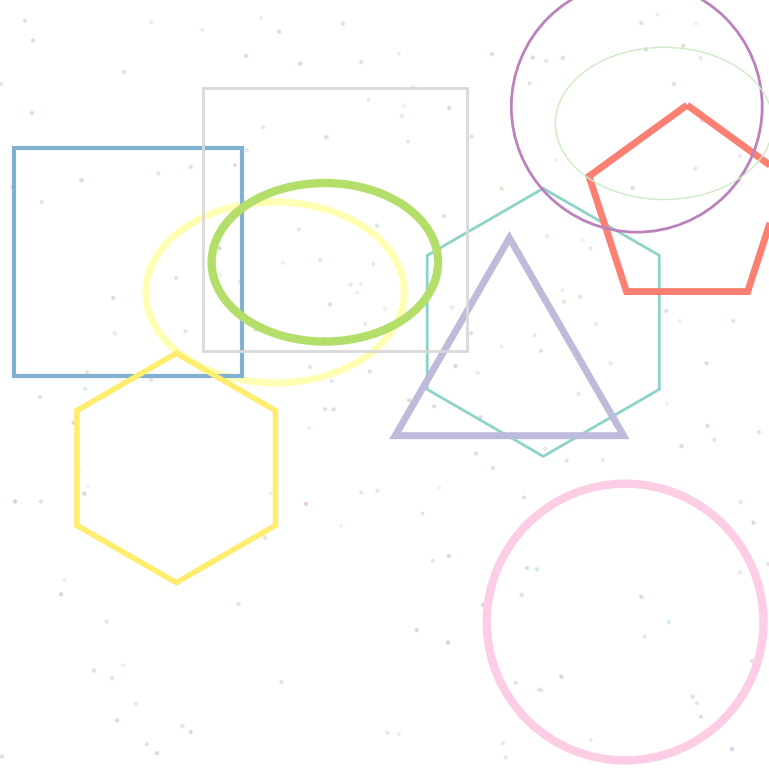[{"shape": "hexagon", "thickness": 1, "radius": 0.87, "center": [0.706, 0.581]}, {"shape": "oval", "thickness": 2.5, "radius": 0.84, "center": [0.357, 0.62]}, {"shape": "triangle", "thickness": 2.5, "radius": 0.86, "center": [0.662, 0.52]}, {"shape": "pentagon", "thickness": 2.5, "radius": 0.67, "center": [0.892, 0.73]}, {"shape": "square", "thickness": 1.5, "radius": 0.74, "center": [0.166, 0.659]}, {"shape": "oval", "thickness": 3, "radius": 0.74, "center": [0.422, 0.659]}, {"shape": "circle", "thickness": 3, "radius": 0.9, "center": [0.812, 0.192]}, {"shape": "square", "thickness": 1, "radius": 0.86, "center": [0.435, 0.715]}, {"shape": "circle", "thickness": 1, "radius": 0.81, "center": [0.827, 0.861]}, {"shape": "oval", "thickness": 0.5, "radius": 0.71, "center": [0.862, 0.84]}, {"shape": "hexagon", "thickness": 2, "radius": 0.74, "center": [0.229, 0.392]}]